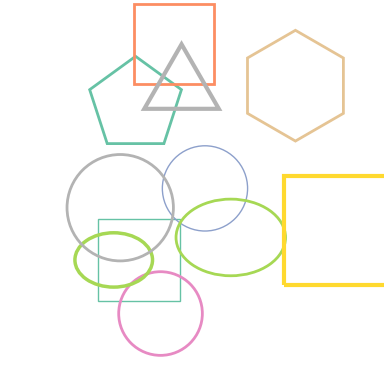[{"shape": "pentagon", "thickness": 2, "radius": 0.63, "center": [0.352, 0.728]}, {"shape": "square", "thickness": 1, "radius": 0.53, "center": [0.361, 0.325]}, {"shape": "square", "thickness": 2, "radius": 0.52, "center": [0.452, 0.886]}, {"shape": "circle", "thickness": 1, "radius": 0.55, "center": [0.532, 0.511]}, {"shape": "circle", "thickness": 2, "radius": 0.54, "center": [0.417, 0.186]}, {"shape": "oval", "thickness": 2, "radius": 0.71, "center": [0.599, 0.383]}, {"shape": "oval", "thickness": 2.5, "radius": 0.5, "center": [0.295, 0.325]}, {"shape": "square", "thickness": 3, "radius": 0.71, "center": [0.88, 0.401]}, {"shape": "hexagon", "thickness": 2, "radius": 0.72, "center": [0.767, 0.777]}, {"shape": "triangle", "thickness": 3, "radius": 0.56, "center": [0.472, 0.773]}, {"shape": "circle", "thickness": 2, "radius": 0.69, "center": [0.312, 0.46]}]